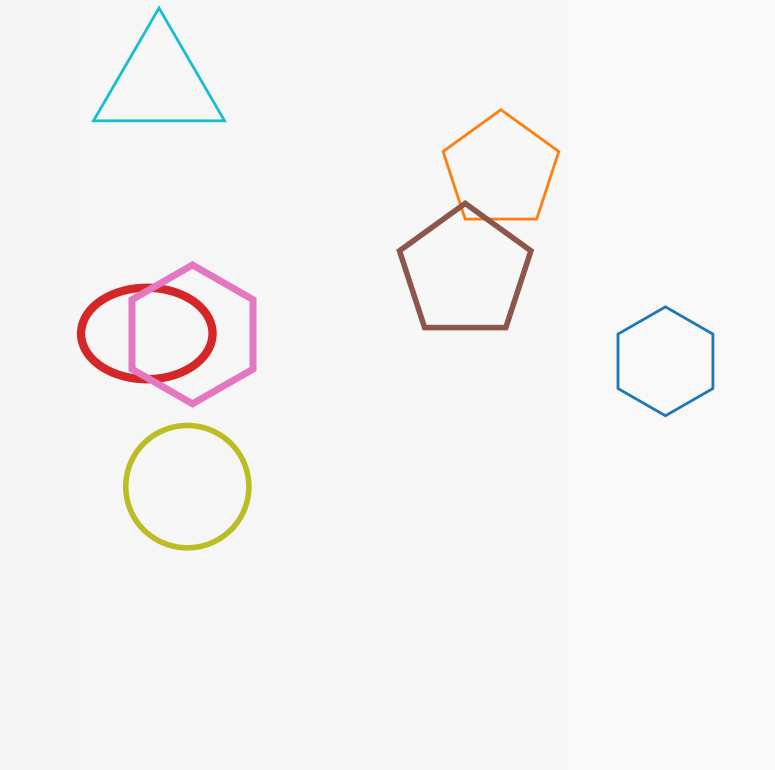[{"shape": "hexagon", "thickness": 1, "radius": 0.35, "center": [0.859, 0.531]}, {"shape": "pentagon", "thickness": 1, "radius": 0.39, "center": [0.646, 0.779]}, {"shape": "oval", "thickness": 3, "radius": 0.42, "center": [0.189, 0.567]}, {"shape": "pentagon", "thickness": 2, "radius": 0.45, "center": [0.6, 0.647]}, {"shape": "hexagon", "thickness": 2.5, "radius": 0.45, "center": [0.248, 0.566]}, {"shape": "circle", "thickness": 2, "radius": 0.4, "center": [0.242, 0.368]}, {"shape": "triangle", "thickness": 1, "radius": 0.49, "center": [0.205, 0.892]}]